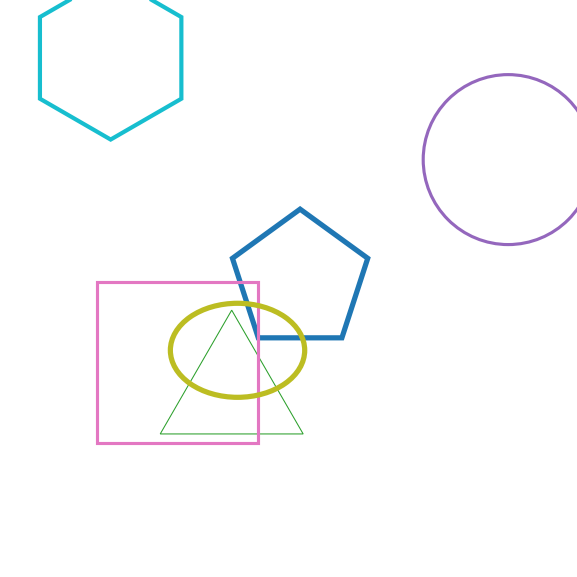[{"shape": "pentagon", "thickness": 2.5, "radius": 0.62, "center": [0.52, 0.514]}, {"shape": "triangle", "thickness": 0.5, "radius": 0.71, "center": [0.401, 0.319]}, {"shape": "circle", "thickness": 1.5, "radius": 0.74, "center": [0.88, 0.723]}, {"shape": "square", "thickness": 1.5, "radius": 0.7, "center": [0.307, 0.372]}, {"shape": "oval", "thickness": 2.5, "radius": 0.58, "center": [0.411, 0.393]}, {"shape": "hexagon", "thickness": 2, "radius": 0.71, "center": [0.192, 0.899]}]